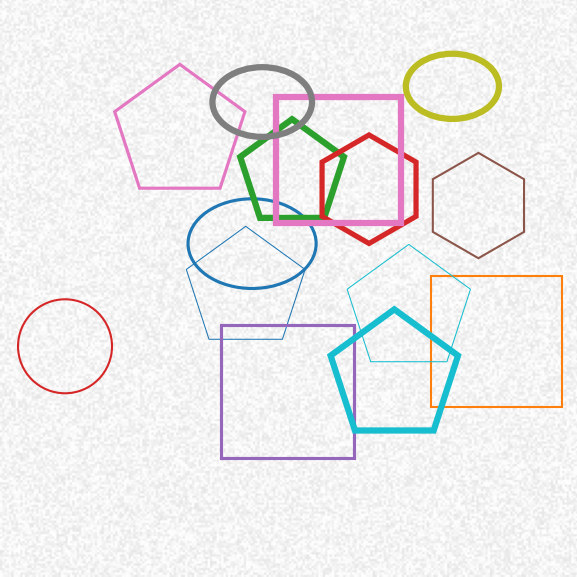[{"shape": "pentagon", "thickness": 0.5, "radius": 0.54, "center": [0.425, 0.499]}, {"shape": "oval", "thickness": 1.5, "radius": 0.55, "center": [0.437, 0.577]}, {"shape": "square", "thickness": 1, "radius": 0.57, "center": [0.86, 0.408]}, {"shape": "pentagon", "thickness": 3, "radius": 0.47, "center": [0.506, 0.698]}, {"shape": "circle", "thickness": 1, "radius": 0.41, "center": [0.113, 0.399]}, {"shape": "hexagon", "thickness": 2.5, "radius": 0.47, "center": [0.639, 0.671]}, {"shape": "square", "thickness": 1.5, "radius": 0.57, "center": [0.498, 0.321]}, {"shape": "hexagon", "thickness": 1, "radius": 0.46, "center": [0.828, 0.643]}, {"shape": "square", "thickness": 3, "radius": 0.54, "center": [0.586, 0.722]}, {"shape": "pentagon", "thickness": 1.5, "radius": 0.59, "center": [0.311, 0.769]}, {"shape": "oval", "thickness": 3, "radius": 0.43, "center": [0.454, 0.822]}, {"shape": "oval", "thickness": 3, "radius": 0.4, "center": [0.783, 0.85]}, {"shape": "pentagon", "thickness": 3, "radius": 0.58, "center": [0.683, 0.348]}, {"shape": "pentagon", "thickness": 0.5, "radius": 0.56, "center": [0.708, 0.464]}]